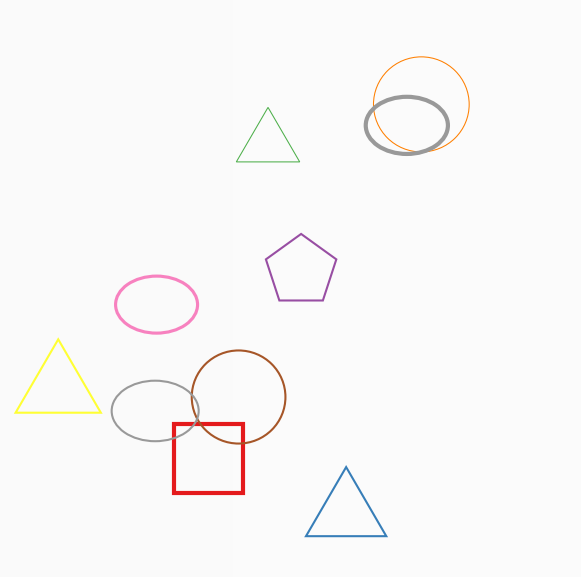[{"shape": "square", "thickness": 2, "radius": 0.3, "center": [0.359, 0.205]}, {"shape": "triangle", "thickness": 1, "radius": 0.4, "center": [0.596, 0.111]}, {"shape": "triangle", "thickness": 0.5, "radius": 0.31, "center": [0.461, 0.75]}, {"shape": "pentagon", "thickness": 1, "radius": 0.32, "center": [0.518, 0.53]}, {"shape": "circle", "thickness": 0.5, "radius": 0.41, "center": [0.725, 0.818]}, {"shape": "triangle", "thickness": 1, "radius": 0.42, "center": [0.1, 0.327]}, {"shape": "circle", "thickness": 1, "radius": 0.4, "center": [0.41, 0.312]}, {"shape": "oval", "thickness": 1.5, "radius": 0.35, "center": [0.269, 0.472]}, {"shape": "oval", "thickness": 2, "radius": 0.35, "center": [0.7, 0.782]}, {"shape": "oval", "thickness": 1, "radius": 0.37, "center": [0.267, 0.288]}]